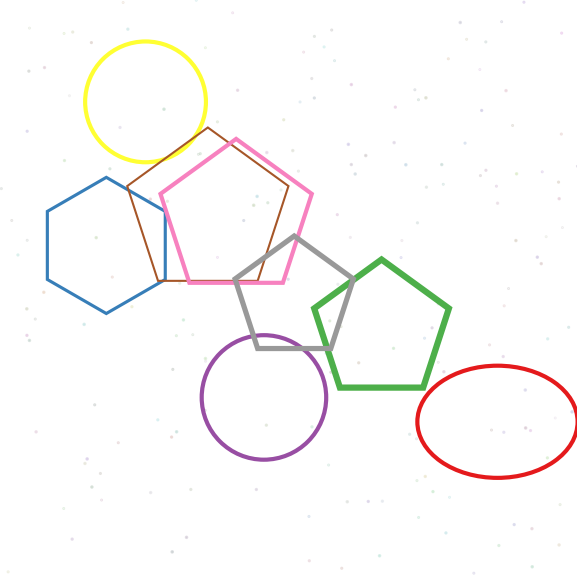[{"shape": "oval", "thickness": 2, "radius": 0.69, "center": [0.861, 0.269]}, {"shape": "hexagon", "thickness": 1.5, "radius": 0.59, "center": [0.184, 0.574]}, {"shape": "pentagon", "thickness": 3, "radius": 0.61, "center": [0.661, 0.427]}, {"shape": "circle", "thickness": 2, "radius": 0.54, "center": [0.457, 0.311]}, {"shape": "circle", "thickness": 2, "radius": 0.52, "center": [0.252, 0.823]}, {"shape": "pentagon", "thickness": 1, "radius": 0.73, "center": [0.36, 0.632]}, {"shape": "pentagon", "thickness": 2, "radius": 0.69, "center": [0.409, 0.621]}, {"shape": "pentagon", "thickness": 2.5, "radius": 0.54, "center": [0.509, 0.483]}]